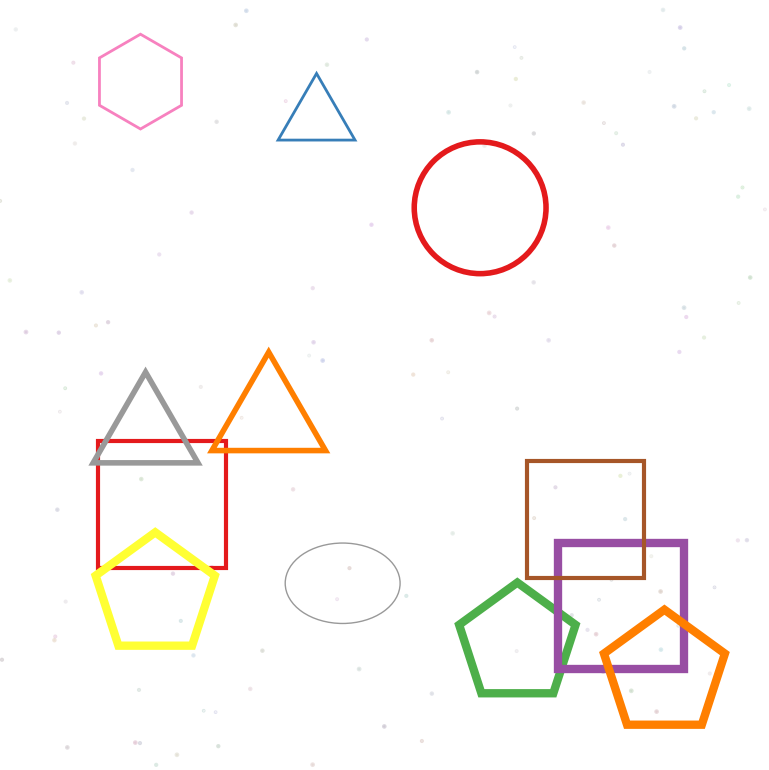[{"shape": "circle", "thickness": 2, "radius": 0.43, "center": [0.624, 0.73]}, {"shape": "square", "thickness": 1.5, "radius": 0.41, "center": [0.21, 0.345]}, {"shape": "triangle", "thickness": 1, "radius": 0.29, "center": [0.411, 0.847]}, {"shape": "pentagon", "thickness": 3, "radius": 0.4, "center": [0.672, 0.164]}, {"shape": "square", "thickness": 3, "radius": 0.41, "center": [0.807, 0.212]}, {"shape": "triangle", "thickness": 2, "radius": 0.43, "center": [0.349, 0.457]}, {"shape": "pentagon", "thickness": 3, "radius": 0.41, "center": [0.863, 0.126]}, {"shape": "pentagon", "thickness": 3, "radius": 0.41, "center": [0.202, 0.227]}, {"shape": "square", "thickness": 1.5, "radius": 0.38, "center": [0.76, 0.325]}, {"shape": "hexagon", "thickness": 1, "radius": 0.31, "center": [0.182, 0.894]}, {"shape": "oval", "thickness": 0.5, "radius": 0.37, "center": [0.445, 0.243]}, {"shape": "triangle", "thickness": 2, "radius": 0.39, "center": [0.189, 0.438]}]